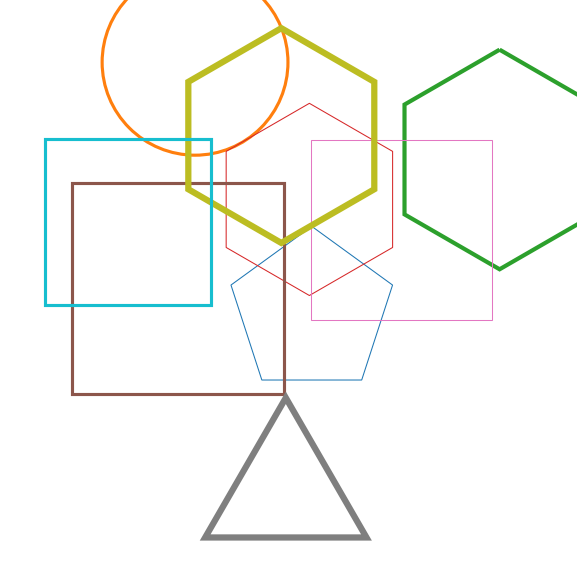[{"shape": "pentagon", "thickness": 0.5, "radius": 0.74, "center": [0.54, 0.46]}, {"shape": "circle", "thickness": 1.5, "radius": 0.8, "center": [0.338, 0.891]}, {"shape": "hexagon", "thickness": 2, "radius": 0.95, "center": [0.865, 0.723]}, {"shape": "hexagon", "thickness": 0.5, "radius": 0.83, "center": [0.536, 0.654]}, {"shape": "square", "thickness": 1.5, "radius": 0.92, "center": [0.309, 0.499]}, {"shape": "square", "thickness": 0.5, "radius": 0.78, "center": [0.695, 0.601]}, {"shape": "triangle", "thickness": 3, "radius": 0.81, "center": [0.495, 0.149]}, {"shape": "hexagon", "thickness": 3, "radius": 0.93, "center": [0.487, 0.764]}, {"shape": "square", "thickness": 1.5, "radius": 0.72, "center": [0.221, 0.614]}]